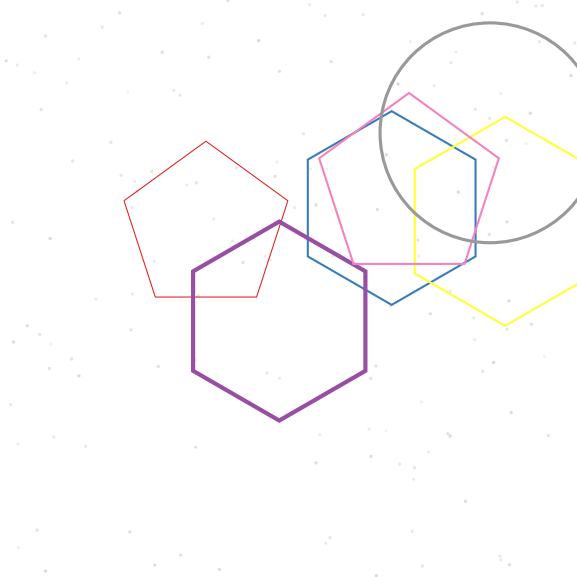[{"shape": "pentagon", "thickness": 0.5, "radius": 0.75, "center": [0.357, 0.605]}, {"shape": "hexagon", "thickness": 1, "radius": 0.84, "center": [0.678, 0.639]}, {"shape": "hexagon", "thickness": 2, "radius": 0.86, "center": [0.484, 0.443]}, {"shape": "hexagon", "thickness": 1, "radius": 0.9, "center": [0.875, 0.616]}, {"shape": "pentagon", "thickness": 1, "radius": 0.82, "center": [0.708, 0.674]}, {"shape": "circle", "thickness": 1.5, "radius": 0.95, "center": [0.848, 0.769]}]